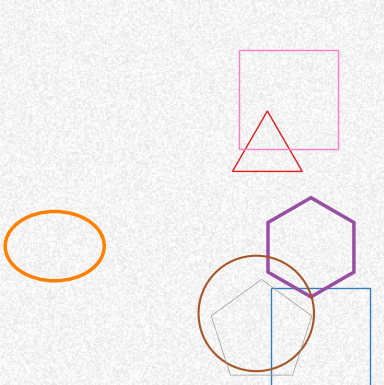[{"shape": "triangle", "thickness": 1, "radius": 0.52, "center": [0.694, 0.607]}, {"shape": "square", "thickness": 1, "radius": 0.64, "center": [0.832, 0.123]}, {"shape": "hexagon", "thickness": 2.5, "radius": 0.64, "center": [0.808, 0.358]}, {"shape": "oval", "thickness": 2.5, "radius": 0.64, "center": [0.142, 0.361]}, {"shape": "circle", "thickness": 1.5, "radius": 0.75, "center": [0.666, 0.186]}, {"shape": "square", "thickness": 1, "radius": 0.64, "center": [0.75, 0.742]}, {"shape": "pentagon", "thickness": 0.5, "radius": 0.69, "center": [0.679, 0.137]}]